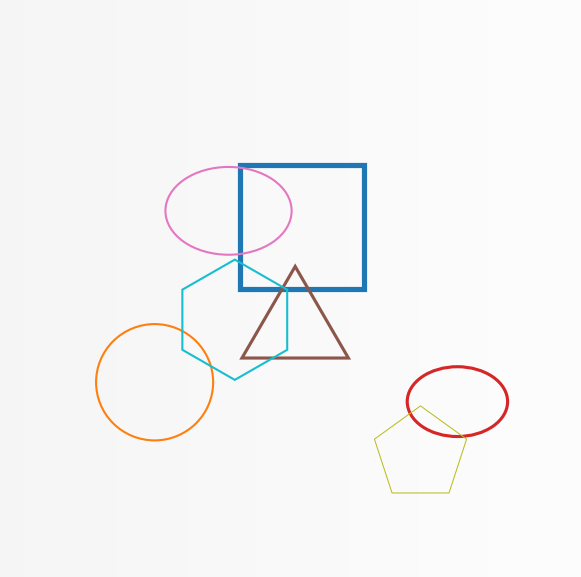[{"shape": "square", "thickness": 2.5, "radius": 0.53, "center": [0.52, 0.606]}, {"shape": "circle", "thickness": 1, "radius": 0.5, "center": [0.266, 0.337]}, {"shape": "oval", "thickness": 1.5, "radius": 0.43, "center": [0.787, 0.304]}, {"shape": "triangle", "thickness": 1.5, "radius": 0.53, "center": [0.508, 0.432]}, {"shape": "oval", "thickness": 1, "radius": 0.54, "center": [0.393, 0.634]}, {"shape": "pentagon", "thickness": 0.5, "radius": 0.42, "center": [0.723, 0.213]}, {"shape": "hexagon", "thickness": 1, "radius": 0.52, "center": [0.404, 0.445]}]